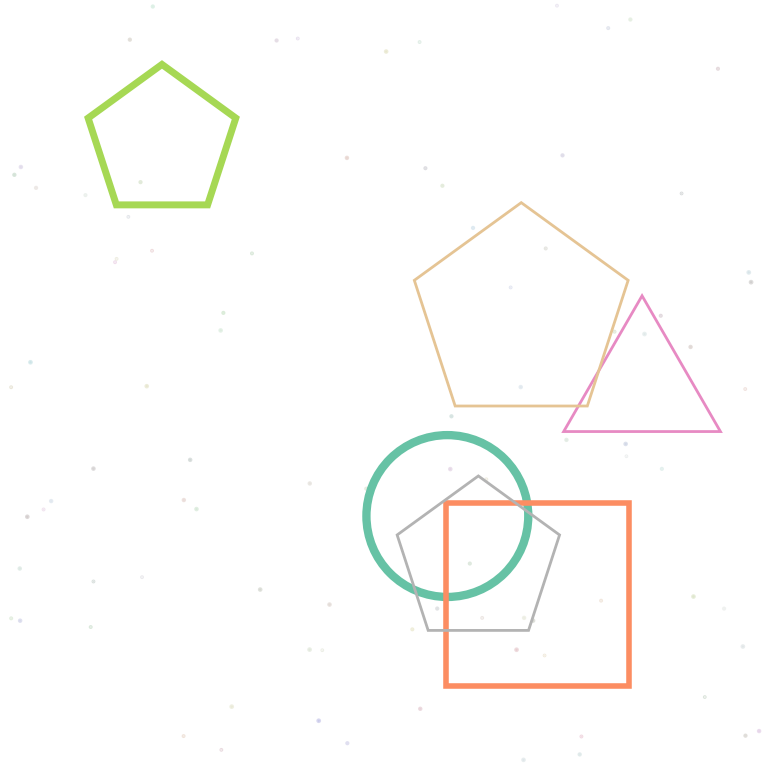[{"shape": "circle", "thickness": 3, "radius": 0.53, "center": [0.581, 0.33]}, {"shape": "square", "thickness": 2, "radius": 0.59, "center": [0.698, 0.228]}, {"shape": "triangle", "thickness": 1, "radius": 0.59, "center": [0.834, 0.498]}, {"shape": "pentagon", "thickness": 2.5, "radius": 0.5, "center": [0.21, 0.816]}, {"shape": "pentagon", "thickness": 1, "radius": 0.73, "center": [0.677, 0.591]}, {"shape": "pentagon", "thickness": 1, "radius": 0.55, "center": [0.621, 0.271]}]